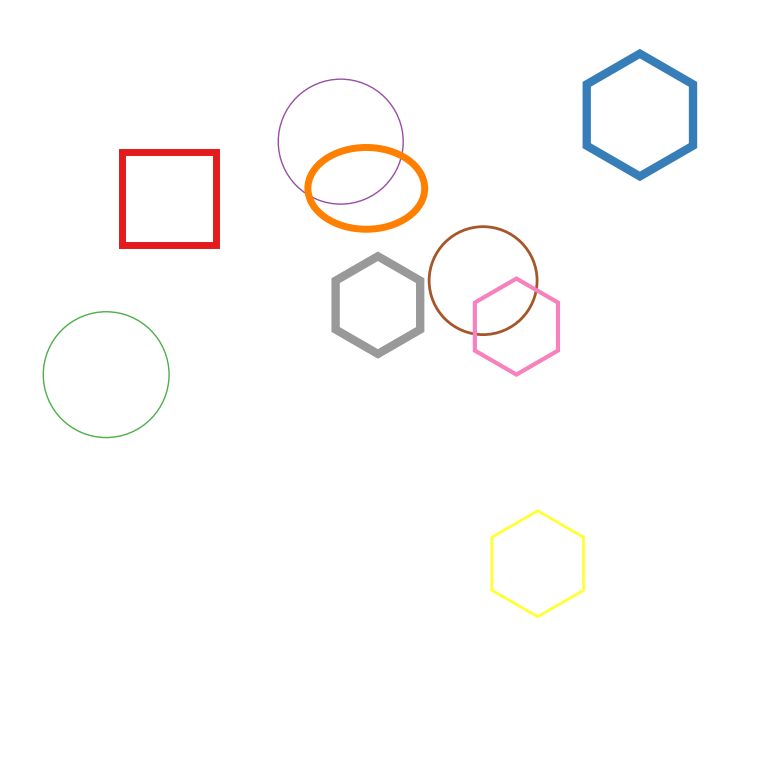[{"shape": "square", "thickness": 2.5, "radius": 0.3, "center": [0.219, 0.742]}, {"shape": "hexagon", "thickness": 3, "radius": 0.4, "center": [0.831, 0.851]}, {"shape": "circle", "thickness": 0.5, "radius": 0.41, "center": [0.138, 0.513]}, {"shape": "circle", "thickness": 0.5, "radius": 0.41, "center": [0.442, 0.816]}, {"shape": "oval", "thickness": 2.5, "radius": 0.38, "center": [0.476, 0.755]}, {"shape": "hexagon", "thickness": 1, "radius": 0.34, "center": [0.698, 0.268]}, {"shape": "circle", "thickness": 1, "radius": 0.35, "center": [0.627, 0.636]}, {"shape": "hexagon", "thickness": 1.5, "radius": 0.31, "center": [0.671, 0.576]}, {"shape": "hexagon", "thickness": 3, "radius": 0.32, "center": [0.491, 0.604]}]